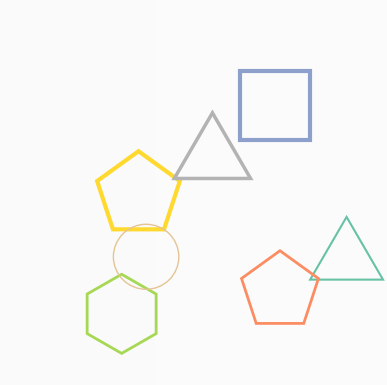[{"shape": "triangle", "thickness": 1.5, "radius": 0.54, "center": [0.894, 0.328]}, {"shape": "pentagon", "thickness": 2, "radius": 0.52, "center": [0.723, 0.244]}, {"shape": "square", "thickness": 3, "radius": 0.45, "center": [0.709, 0.726]}, {"shape": "hexagon", "thickness": 2, "radius": 0.51, "center": [0.314, 0.185]}, {"shape": "pentagon", "thickness": 3, "radius": 0.56, "center": [0.357, 0.495]}, {"shape": "circle", "thickness": 1, "radius": 0.42, "center": [0.377, 0.333]}, {"shape": "triangle", "thickness": 2.5, "radius": 0.57, "center": [0.548, 0.593]}]